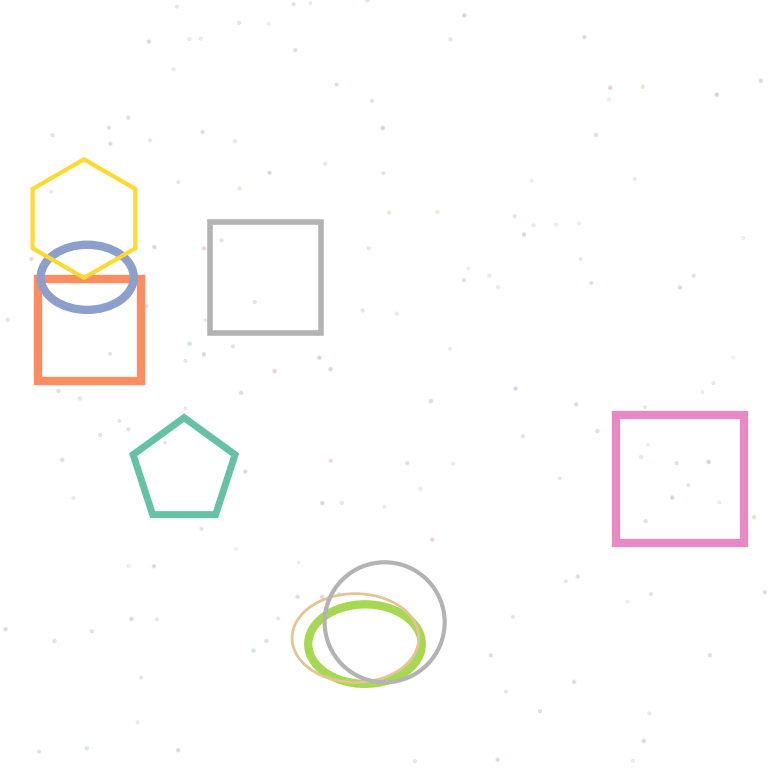[{"shape": "pentagon", "thickness": 2.5, "radius": 0.35, "center": [0.239, 0.388]}, {"shape": "square", "thickness": 3, "radius": 0.33, "center": [0.116, 0.571]}, {"shape": "oval", "thickness": 3, "radius": 0.3, "center": [0.113, 0.64]}, {"shape": "square", "thickness": 3, "radius": 0.42, "center": [0.883, 0.378]}, {"shape": "oval", "thickness": 3, "radius": 0.37, "center": [0.474, 0.164]}, {"shape": "hexagon", "thickness": 1.5, "radius": 0.38, "center": [0.109, 0.716]}, {"shape": "oval", "thickness": 1, "radius": 0.41, "center": [0.462, 0.171]}, {"shape": "square", "thickness": 2, "radius": 0.36, "center": [0.345, 0.639]}, {"shape": "circle", "thickness": 1.5, "radius": 0.39, "center": [0.5, 0.192]}]